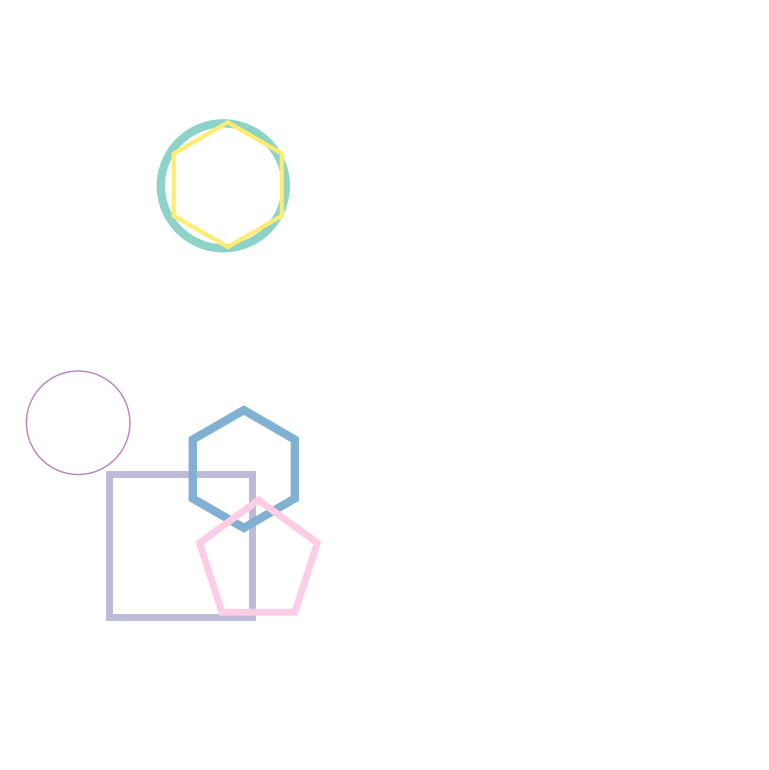[{"shape": "circle", "thickness": 3, "radius": 0.41, "center": [0.29, 0.759]}, {"shape": "square", "thickness": 2.5, "radius": 0.46, "center": [0.234, 0.291]}, {"shape": "hexagon", "thickness": 3, "radius": 0.38, "center": [0.317, 0.391]}, {"shape": "pentagon", "thickness": 2.5, "radius": 0.4, "center": [0.336, 0.27]}, {"shape": "circle", "thickness": 0.5, "radius": 0.34, "center": [0.102, 0.451]}, {"shape": "hexagon", "thickness": 1.5, "radius": 0.4, "center": [0.296, 0.76]}]